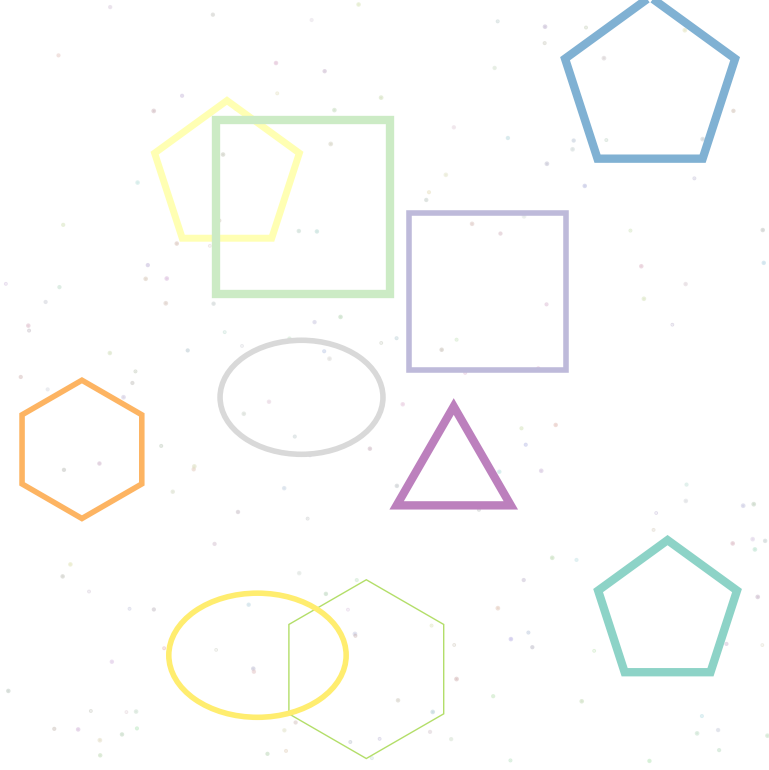[{"shape": "pentagon", "thickness": 3, "radius": 0.47, "center": [0.867, 0.204]}, {"shape": "pentagon", "thickness": 2.5, "radius": 0.49, "center": [0.295, 0.771]}, {"shape": "square", "thickness": 2, "radius": 0.51, "center": [0.633, 0.622]}, {"shape": "pentagon", "thickness": 3, "radius": 0.58, "center": [0.844, 0.888]}, {"shape": "hexagon", "thickness": 2, "radius": 0.45, "center": [0.106, 0.416]}, {"shape": "hexagon", "thickness": 0.5, "radius": 0.58, "center": [0.476, 0.131]}, {"shape": "oval", "thickness": 2, "radius": 0.53, "center": [0.392, 0.484]}, {"shape": "triangle", "thickness": 3, "radius": 0.43, "center": [0.589, 0.386]}, {"shape": "square", "thickness": 3, "radius": 0.57, "center": [0.394, 0.731]}, {"shape": "oval", "thickness": 2, "radius": 0.58, "center": [0.334, 0.149]}]